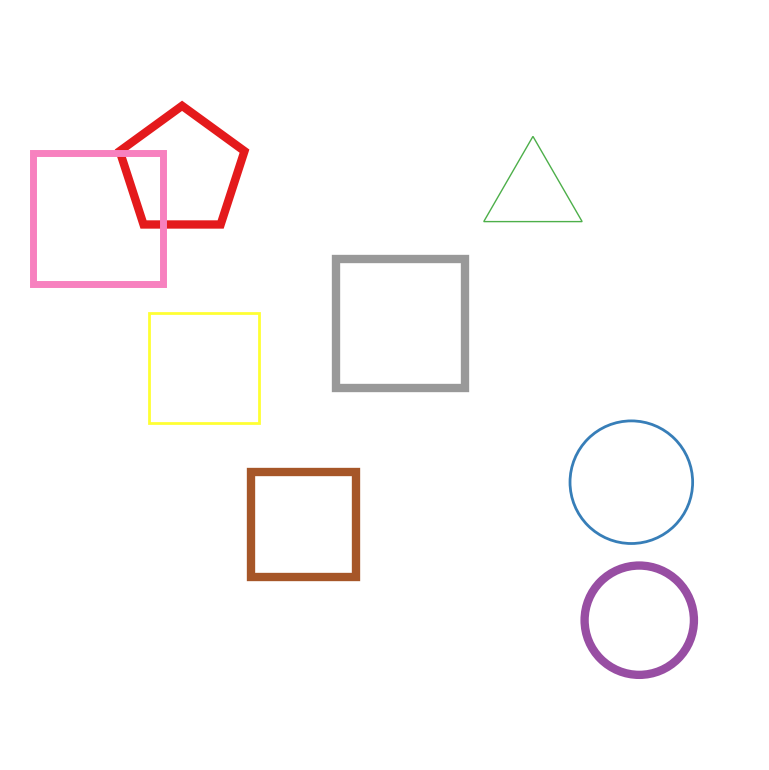[{"shape": "pentagon", "thickness": 3, "radius": 0.43, "center": [0.236, 0.777]}, {"shape": "circle", "thickness": 1, "radius": 0.4, "center": [0.82, 0.374]}, {"shape": "triangle", "thickness": 0.5, "radius": 0.37, "center": [0.692, 0.749]}, {"shape": "circle", "thickness": 3, "radius": 0.35, "center": [0.83, 0.195]}, {"shape": "square", "thickness": 1, "radius": 0.36, "center": [0.265, 0.522]}, {"shape": "square", "thickness": 3, "radius": 0.34, "center": [0.394, 0.319]}, {"shape": "square", "thickness": 2.5, "radius": 0.42, "center": [0.127, 0.716]}, {"shape": "square", "thickness": 3, "radius": 0.42, "center": [0.52, 0.58]}]